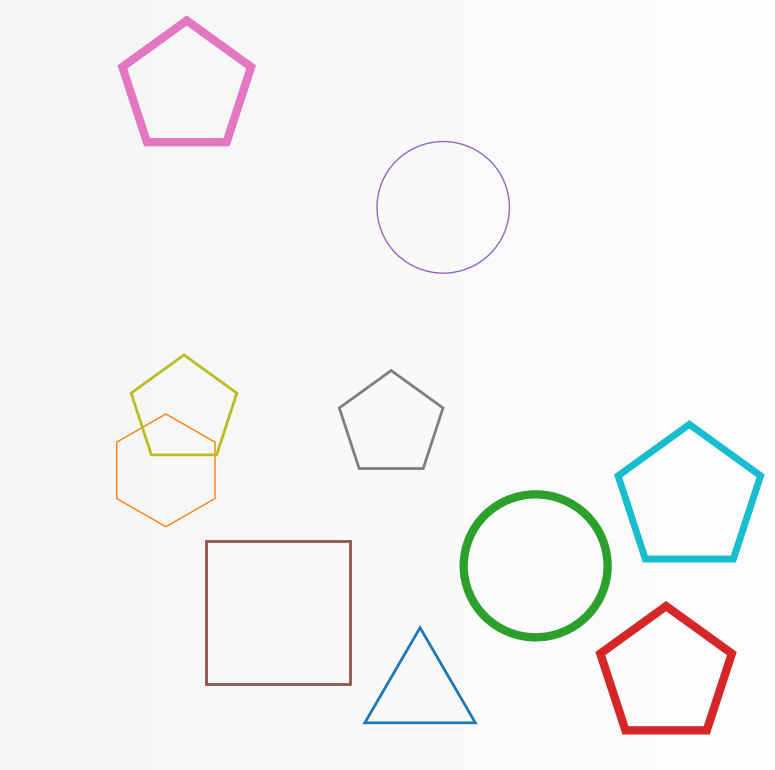[{"shape": "triangle", "thickness": 1, "radius": 0.41, "center": [0.542, 0.102]}, {"shape": "hexagon", "thickness": 0.5, "radius": 0.37, "center": [0.214, 0.389]}, {"shape": "circle", "thickness": 3, "radius": 0.46, "center": [0.691, 0.265]}, {"shape": "pentagon", "thickness": 3, "radius": 0.45, "center": [0.859, 0.124]}, {"shape": "circle", "thickness": 0.5, "radius": 0.43, "center": [0.572, 0.731]}, {"shape": "square", "thickness": 1, "radius": 0.47, "center": [0.359, 0.204]}, {"shape": "pentagon", "thickness": 3, "radius": 0.44, "center": [0.241, 0.886]}, {"shape": "pentagon", "thickness": 1, "radius": 0.35, "center": [0.505, 0.448]}, {"shape": "pentagon", "thickness": 1, "radius": 0.36, "center": [0.237, 0.467]}, {"shape": "pentagon", "thickness": 2.5, "radius": 0.48, "center": [0.889, 0.352]}]